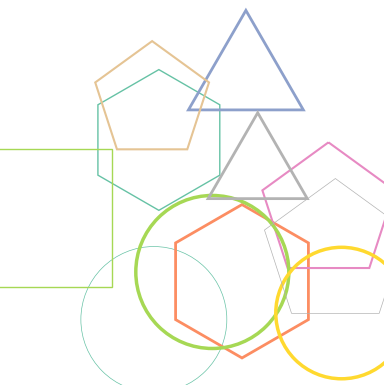[{"shape": "circle", "thickness": 0.5, "radius": 0.95, "center": [0.4, 0.17]}, {"shape": "hexagon", "thickness": 1, "radius": 0.91, "center": [0.413, 0.636]}, {"shape": "hexagon", "thickness": 2, "radius": 1.0, "center": [0.629, 0.269]}, {"shape": "triangle", "thickness": 2, "radius": 0.86, "center": [0.639, 0.801]}, {"shape": "pentagon", "thickness": 1.5, "radius": 0.9, "center": [0.853, 0.45]}, {"shape": "square", "thickness": 1, "radius": 0.9, "center": [0.111, 0.434]}, {"shape": "circle", "thickness": 2.5, "radius": 0.99, "center": [0.551, 0.294]}, {"shape": "circle", "thickness": 2.5, "radius": 0.85, "center": [0.887, 0.187]}, {"shape": "pentagon", "thickness": 1.5, "radius": 0.78, "center": [0.395, 0.738]}, {"shape": "triangle", "thickness": 2, "radius": 0.74, "center": [0.669, 0.558]}, {"shape": "pentagon", "thickness": 0.5, "radius": 0.97, "center": [0.871, 0.343]}]